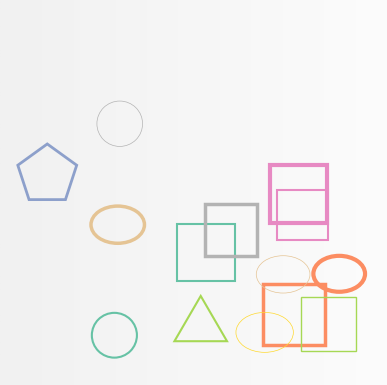[{"shape": "square", "thickness": 1.5, "radius": 0.37, "center": [0.532, 0.344]}, {"shape": "circle", "thickness": 1.5, "radius": 0.29, "center": [0.295, 0.129]}, {"shape": "oval", "thickness": 3, "radius": 0.33, "center": [0.875, 0.289]}, {"shape": "square", "thickness": 2.5, "radius": 0.4, "center": [0.759, 0.182]}, {"shape": "pentagon", "thickness": 2, "radius": 0.4, "center": [0.122, 0.546]}, {"shape": "square", "thickness": 1.5, "radius": 0.32, "center": [0.78, 0.441]}, {"shape": "square", "thickness": 3, "radius": 0.37, "center": [0.771, 0.496]}, {"shape": "triangle", "thickness": 1.5, "radius": 0.39, "center": [0.518, 0.153]}, {"shape": "square", "thickness": 1, "radius": 0.35, "center": [0.847, 0.158]}, {"shape": "oval", "thickness": 0.5, "radius": 0.37, "center": [0.683, 0.137]}, {"shape": "oval", "thickness": 2.5, "radius": 0.35, "center": [0.304, 0.416]}, {"shape": "oval", "thickness": 0.5, "radius": 0.35, "center": [0.731, 0.287]}, {"shape": "square", "thickness": 2.5, "radius": 0.34, "center": [0.596, 0.404]}, {"shape": "circle", "thickness": 0.5, "radius": 0.29, "center": [0.309, 0.679]}]